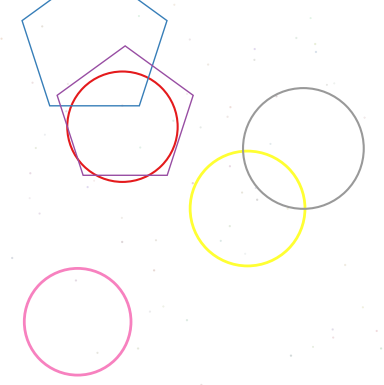[{"shape": "circle", "thickness": 1.5, "radius": 0.72, "center": [0.318, 0.671]}, {"shape": "pentagon", "thickness": 1, "radius": 0.99, "center": [0.246, 0.885]}, {"shape": "pentagon", "thickness": 1, "radius": 0.93, "center": [0.325, 0.695]}, {"shape": "circle", "thickness": 2, "radius": 0.75, "center": [0.643, 0.458]}, {"shape": "circle", "thickness": 2, "radius": 0.69, "center": [0.202, 0.164]}, {"shape": "circle", "thickness": 1.5, "radius": 0.78, "center": [0.788, 0.614]}]